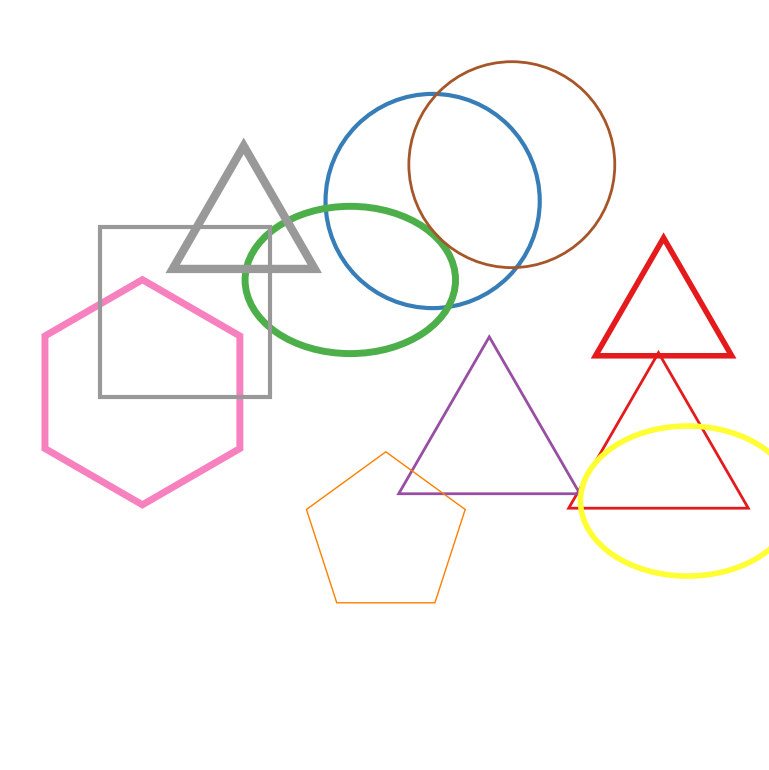[{"shape": "triangle", "thickness": 1, "radius": 0.67, "center": [0.855, 0.407]}, {"shape": "triangle", "thickness": 2, "radius": 0.51, "center": [0.862, 0.589]}, {"shape": "circle", "thickness": 1.5, "radius": 0.7, "center": [0.562, 0.739]}, {"shape": "oval", "thickness": 2.5, "radius": 0.68, "center": [0.455, 0.636]}, {"shape": "triangle", "thickness": 1, "radius": 0.68, "center": [0.635, 0.427]}, {"shape": "pentagon", "thickness": 0.5, "radius": 0.54, "center": [0.501, 0.305]}, {"shape": "oval", "thickness": 2, "radius": 0.7, "center": [0.893, 0.349]}, {"shape": "circle", "thickness": 1, "radius": 0.67, "center": [0.665, 0.786]}, {"shape": "hexagon", "thickness": 2.5, "radius": 0.73, "center": [0.185, 0.491]}, {"shape": "triangle", "thickness": 3, "radius": 0.53, "center": [0.317, 0.704]}, {"shape": "square", "thickness": 1.5, "radius": 0.55, "center": [0.24, 0.595]}]